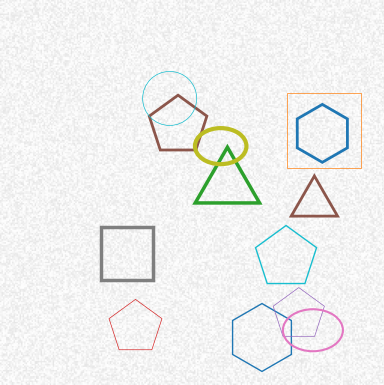[{"shape": "hexagon", "thickness": 2, "radius": 0.38, "center": [0.837, 0.654]}, {"shape": "hexagon", "thickness": 1, "radius": 0.44, "center": [0.68, 0.123]}, {"shape": "square", "thickness": 0.5, "radius": 0.48, "center": [0.841, 0.661]}, {"shape": "triangle", "thickness": 2.5, "radius": 0.48, "center": [0.591, 0.521]}, {"shape": "pentagon", "thickness": 0.5, "radius": 0.36, "center": [0.352, 0.15]}, {"shape": "pentagon", "thickness": 0.5, "radius": 0.35, "center": [0.776, 0.183]}, {"shape": "triangle", "thickness": 2, "radius": 0.35, "center": [0.817, 0.473]}, {"shape": "pentagon", "thickness": 2, "radius": 0.39, "center": [0.462, 0.674]}, {"shape": "oval", "thickness": 1.5, "radius": 0.39, "center": [0.813, 0.142]}, {"shape": "square", "thickness": 2.5, "radius": 0.34, "center": [0.33, 0.341]}, {"shape": "oval", "thickness": 3, "radius": 0.33, "center": [0.573, 0.62]}, {"shape": "circle", "thickness": 0.5, "radius": 0.35, "center": [0.441, 0.744]}, {"shape": "pentagon", "thickness": 1, "radius": 0.42, "center": [0.743, 0.331]}]